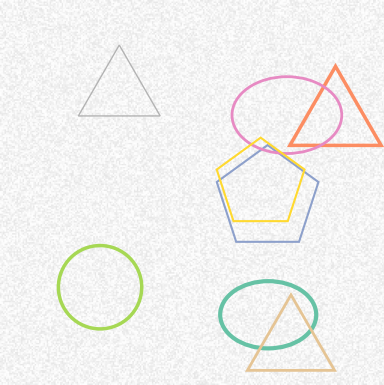[{"shape": "oval", "thickness": 3, "radius": 0.62, "center": [0.697, 0.182]}, {"shape": "triangle", "thickness": 2.5, "radius": 0.68, "center": [0.871, 0.691]}, {"shape": "pentagon", "thickness": 1.5, "radius": 0.69, "center": [0.695, 0.484]}, {"shape": "oval", "thickness": 2, "radius": 0.71, "center": [0.745, 0.701]}, {"shape": "circle", "thickness": 2.5, "radius": 0.54, "center": [0.26, 0.254]}, {"shape": "pentagon", "thickness": 1.5, "radius": 0.6, "center": [0.677, 0.523]}, {"shape": "triangle", "thickness": 2, "radius": 0.65, "center": [0.756, 0.103]}, {"shape": "triangle", "thickness": 1, "radius": 0.61, "center": [0.31, 0.76]}]